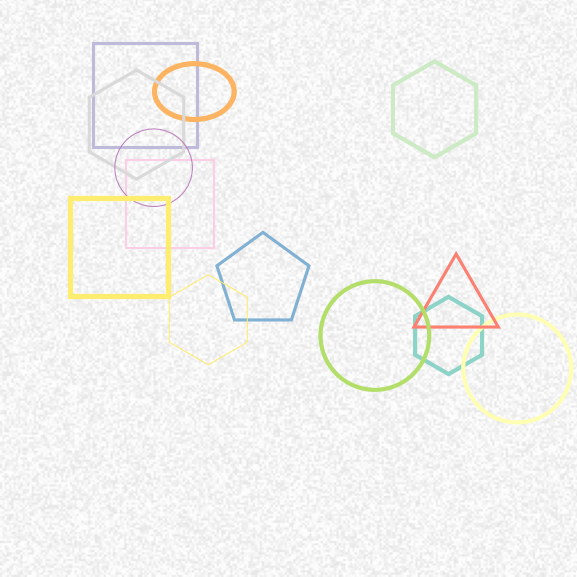[{"shape": "hexagon", "thickness": 2, "radius": 0.33, "center": [0.777, 0.418]}, {"shape": "circle", "thickness": 2, "radius": 0.47, "center": [0.896, 0.361]}, {"shape": "square", "thickness": 1.5, "radius": 0.45, "center": [0.251, 0.835]}, {"shape": "triangle", "thickness": 1.5, "radius": 0.42, "center": [0.79, 0.475]}, {"shape": "pentagon", "thickness": 1.5, "radius": 0.42, "center": [0.455, 0.513]}, {"shape": "oval", "thickness": 2.5, "radius": 0.35, "center": [0.337, 0.841]}, {"shape": "circle", "thickness": 2, "radius": 0.47, "center": [0.649, 0.418]}, {"shape": "square", "thickness": 1, "radius": 0.38, "center": [0.294, 0.646]}, {"shape": "hexagon", "thickness": 1.5, "radius": 0.47, "center": [0.236, 0.783]}, {"shape": "circle", "thickness": 0.5, "radius": 0.34, "center": [0.266, 0.709]}, {"shape": "hexagon", "thickness": 2, "radius": 0.42, "center": [0.752, 0.81]}, {"shape": "hexagon", "thickness": 0.5, "radius": 0.39, "center": [0.361, 0.446]}, {"shape": "square", "thickness": 2.5, "radius": 0.42, "center": [0.206, 0.571]}]